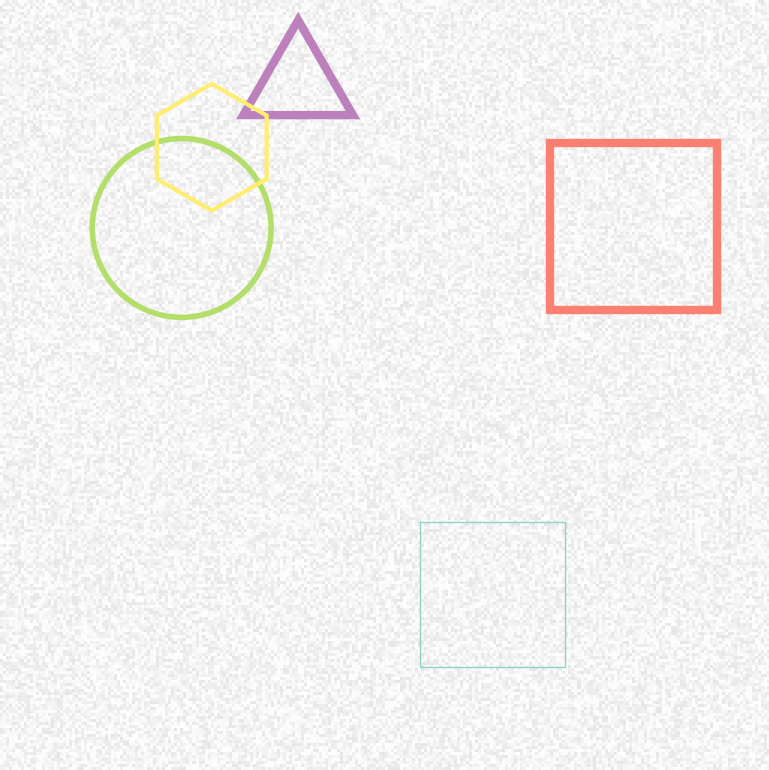[{"shape": "square", "thickness": 0.5, "radius": 0.47, "center": [0.639, 0.228]}, {"shape": "square", "thickness": 3, "radius": 0.54, "center": [0.823, 0.706]}, {"shape": "circle", "thickness": 2, "radius": 0.58, "center": [0.236, 0.704]}, {"shape": "triangle", "thickness": 3, "radius": 0.41, "center": [0.387, 0.892]}, {"shape": "hexagon", "thickness": 1.5, "radius": 0.41, "center": [0.275, 0.809]}]